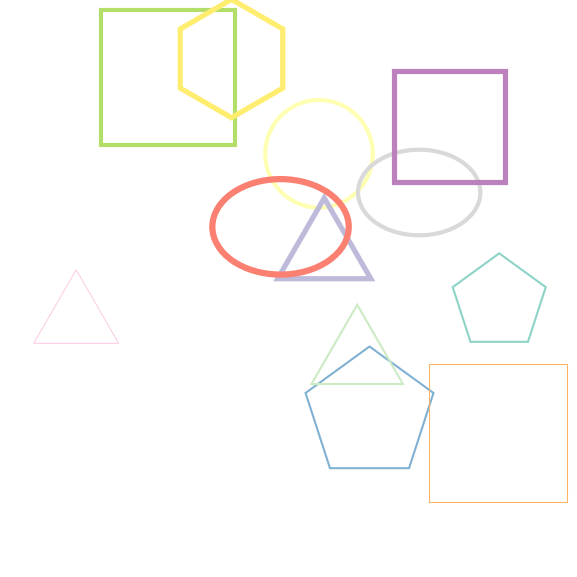[{"shape": "pentagon", "thickness": 1, "radius": 0.42, "center": [0.864, 0.476]}, {"shape": "circle", "thickness": 2, "radius": 0.47, "center": [0.552, 0.733]}, {"shape": "triangle", "thickness": 2.5, "radius": 0.47, "center": [0.561, 0.563]}, {"shape": "oval", "thickness": 3, "radius": 0.59, "center": [0.486, 0.606]}, {"shape": "pentagon", "thickness": 1, "radius": 0.58, "center": [0.64, 0.283]}, {"shape": "square", "thickness": 0.5, "radius": 0.6, "center": [0.863, 0.25]}, {"shape": "square", "thickness": 2, "radius": 0.58, "center": [0.291, 0.865]}, {"shape": "triangle", "thickness": 0.5, "radius": 0.42, "center": [0.132, 0.447]}, {"shape": "oval", "thickness": 2, "radius": 0.53, "center": [0.726, 0.666]}, {"shape": "square", "thickness": 2.5, "radius": 0.48, "center": [0.778, 0.78]}, {"shape": "triangle", "thickness": 1, "radius": 0.46, "center": [0.619, 0.38]}, {"shape": "hexagon", "thickness": 2.5, "radius": 0.51, "center": [0.401, 0.898]}]